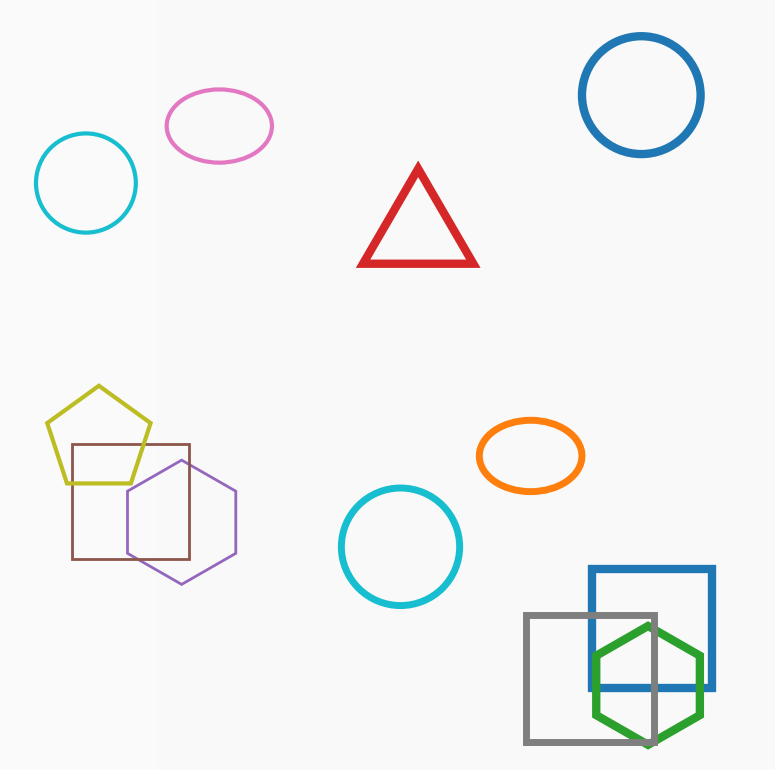[{"shape": "circle", "thickness": 3, "radius": 0.38, "center": [0.827, 0.876]}, {"shape": "square", "thickness": 3, "radius": 0.39, "center": [0.842, 0.184]}, {"shape": "oval", "thickness": 2.5, "radius": 0.33, "center": [0.685, 0.408]}, {"shape": "hexagon", "thickness": 3, "radius": 0.39, "center": [0.836, 0.11]}, {"shape": "triangle", "thickness": 3, "radius": 0.41, "center": [0.54, 0.699]}, {"shape": "hexagon", "thickness": 1, "radius": 0.4, "center": [0.234, 0.322]}, {"shape": "square", "thickness": 1, "radius": 0.38, "center": [0.168, 0.349]}, {"shape": "oval", "thickness": 1.5, "radius": 0.34, "center": [0.283, 0.836]}, {"shape": "square", "thickness": 2.5, "radius": 0.41, "center": [0.761, 0.119]}, {"shape": "pentagon", "thickness": 1.5, "radius": 0.35, "center": [0.128, 0.429]}, {"shape": "circle", "thickness": 2.5, "radius": 0.38, "center": [0.517, 0.29]}, {"shape": "circle", "thickness": 1.5, "radius": 0.32, "center": [0.111, 0.762]}]